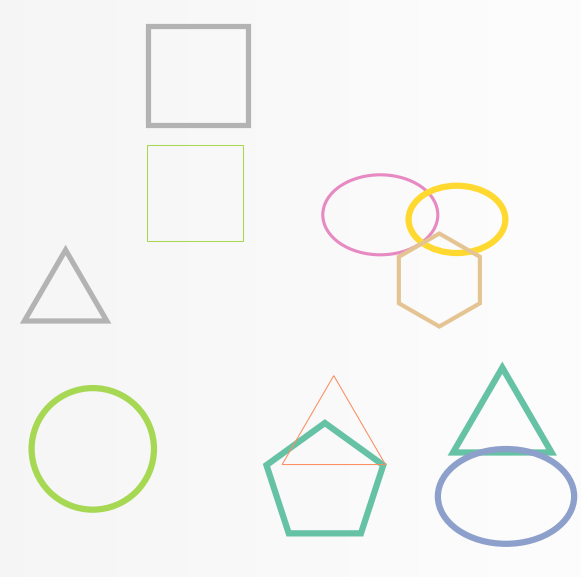[{"shape": "triangle", "thickness": 3, "radius": 0.49, "center": [0.864, 0.265]}, {"shape": "pentagon", "thickness": 3, "radius": 0.53, "center": [0.559, 0.161]}, {"shape": "triangle", "thickness": 0.5, "radius": 0.51, "center": [0.574, 0.246]}, {"shape": "oval", "thickness": 3, "radius": 0.59, "center": [0.871, 0.14]}, {"shape": "oval", "thickness": 1.5, "radius": 0.49, "center": [0.654, 0.627]}, {"shape": "circle", "thickness": 3, "radius": 0.53, "center": [0.16, 0.222]}, {"shape": "square", "thickness": 0.5, "radius": 0.41, "center": [0.335, 0.665]}, {"shape": "oval", "thickness": 3, "radius": 0.42, "center": [0.786, 0.619]}, {"shape": "hexagon", "thickness": 2, "radius": 0.4, "center": [0.756, 0.514]}, {"shape": "triangle", "thickness": 2.5, "radius": 0.41, "center": [0.113, 0.484]}, {"shape": "square", "thickness": 2.5, "radius": 0.43, "center": [0.341, 0.868]}]